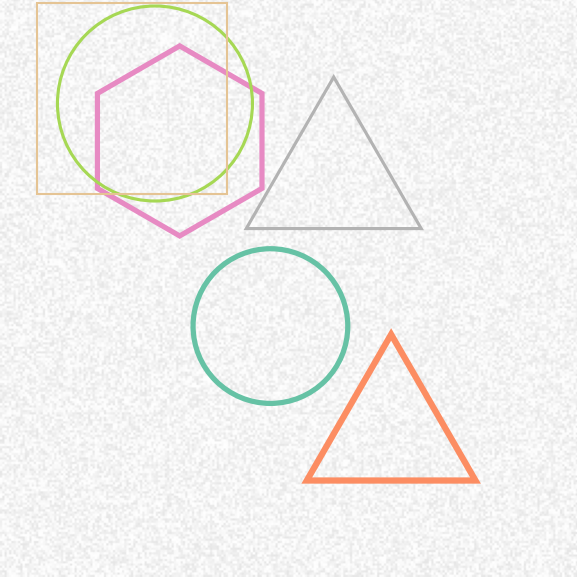[{"shape": "circle", "thickness": 2.5, "radius": 0.67, "center": [0.468, 0.435]}, {"shape": "triangle", "thickness": 3, "radius": 0.84, "center": [0.677, 0.251]}, {"shape": "hexagon", "thickness": 2.5, "radius": 0.82, "center": [0.311, 0.755]}, {"shape": "circle", "thickness": 1.5, "radius": 0.84, "center": [0.268, 0.82]}, {"shape": "square", "thickness": 1, "radius": 0.82, "center": [0.229, 0.829]}, {"shape": "triangle", "thickness": 1.5, "radius": 0.87, "center": [0.578, 0.691]}]